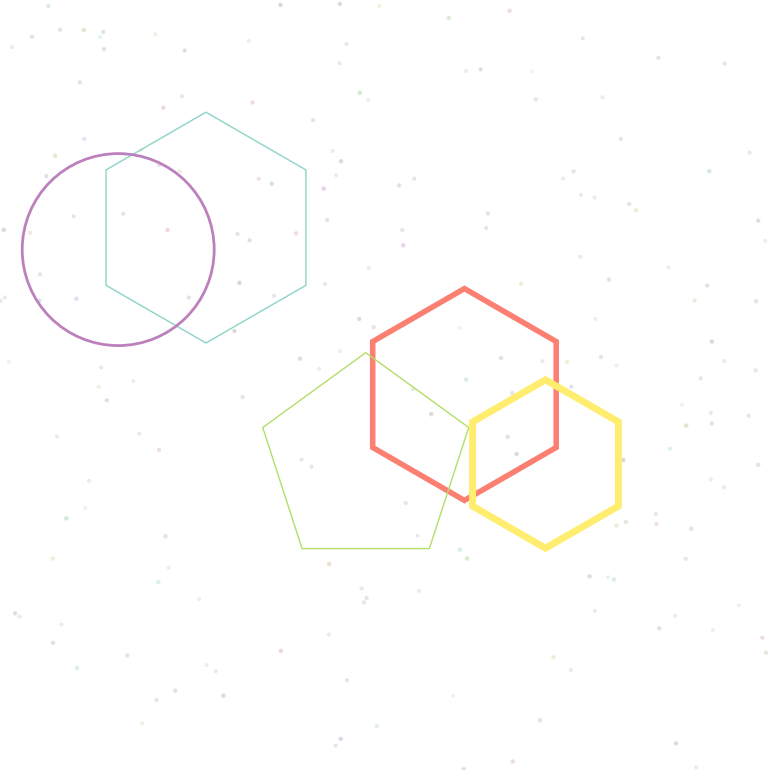[{"shape": "hexagon", "thickness": 0.5, "radius": 0.75, "center": [0.267, 0.704]}, {"shape": "hexagon", "thickness": 2, "radius": 0.69, "center": [0.603, 0.488]}, {"shape": "pentagon", "thickness": 0.5, "radius": 0.7, "center": [0.475, 0.401]}, {"shape": "circle", "thickness": 1, "radius": 0.62, "center": [0.153, 0.676]}, {"shape": "hexagon", "thickness": 2.5, "radius": 0.55, "center": [0.708, 0.397]}]